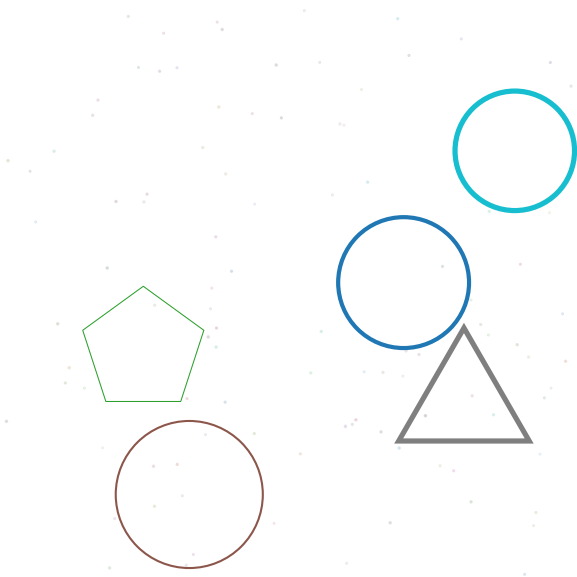[{"shape": "circle", "thickness": 2, "radius": 0.57, "center": [0.699, 0.51]}, {"shape": "pentagon", "thickness": 0.5, "radius": 0.55, "center": [0.248, 0.393]}, {"shape": "circle", "thickness": 1, "radius": 0.64, "center": [0.328, 0.143]}, {"shape": "triangle", "thickness": 2.5, "radius": 0.65, "center": [0.803, 0.301]}, {"shape": "circle", "thickness": 2.5, "radius": 0.52, "center": [0.891, 0.738]}]